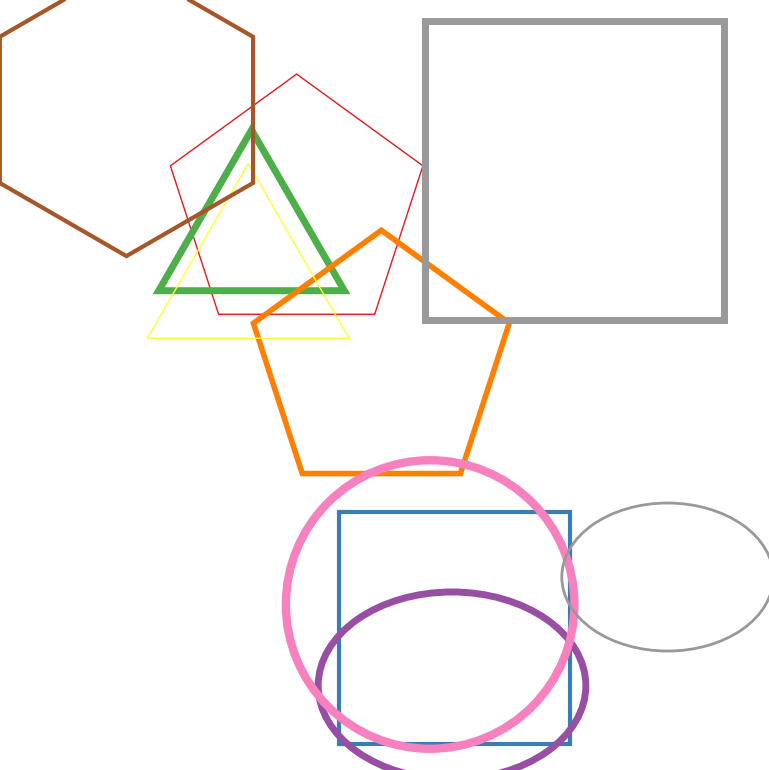[{"shape": "pentagon", "thickness": 0.5, "radius": 0.86, "center": [0.385, 0.731]}, {"shape": "square", "thickness": 1.5, "radius": 0.75, "center": [0.59, 0.184]}, {"shape": "triangle", "thickness": 2.5, "radius": 0.7, "center": [0.327, 0.692]}, {"shape": "oval", "thickness": 2.5, "radius": 0.87, "center": [0.587, 0.11]}, {"shape": "pentagon", "thickness": 2, "radius": 0.87, "center": [0.495, 0.526]}, {"shape": "triangle", "thickness": 0.5, "radius": 0.76, "center": [0.322, 0.636]}, {"shape": "hexagon", "thickness": 1.5, "radius": 0.95, "center": [0.164, 0.857]}, {"shape": "circle", "thickness": 3, "radius": 0.94, "center": [0.559, 0.215]}, {"shape": "square", "thickness": 2.5, "radius": 0.97, "center": [0.746, 0.778]}, {"shape": "oval", "thickness": 1, "radius": 0.69, "center": [0.867, 0.251]}]